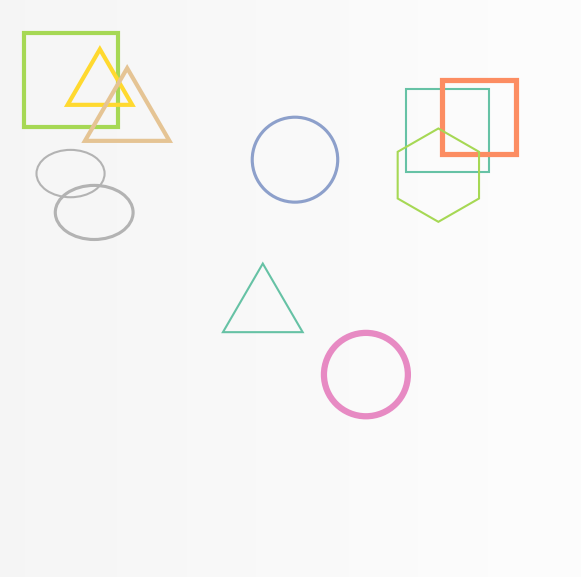[{"shape": "triangle", "thickness": 1, "radius": 0.4, "center": [0.452, 0.464]}, {"shape": "square", "thickness": 1, "radius": 0.36, "center": [0.77, 0.773]}, {"shape": "square", "thickness": 2.5, "radius": 0.32, "center": [0.824, 0.797]}, {"shape": "circle", "thickness": 1.5, "radius": 0.37, "center": [0.507, 0.723]}, {"shape": "circle", "thickness": 3, "radius": 0.36, "center": [0.63, 0.351]}, {"shape": "square", "thickness": 2, "radius": 0.41, "center": [0.122, 0.861]}, {"shape": "hexagon", "thickness": 1, "radius": 0.4, "center": [0.754, 0.696]}, {"shape": "triangle", "thickness": 2, "radius": 0.32, "center": [0.172, 0.85]}, {"shape": "triangle", "thickness": 2, "radius": 0.42, "center": [0.219, 0.797]}, {"shape": "oval", "thickness": 1, "radius": 0.29, "center": [0.121, 0.699]}, {"shape": "oval", "thickness": 1.5, "radius": 0.33, "center": [0.162, 0.631]}]